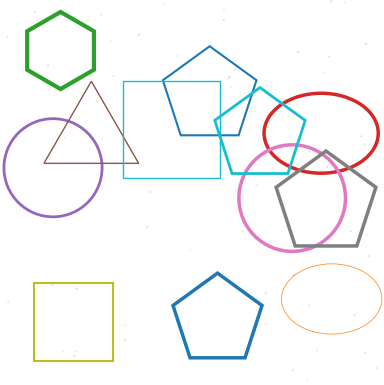[{"shape": "pentagon", "thickness": 1.5, "radius": 0.64, "center": [0.545, 0.752]}, {"shape": "pentagon", "thickness": 2.5, "radius": 0.61, "center": [0.565, 0.169]}, {"shape": "oval", "thickness": 0.5, "radius": 0.65, "center": [0.862, 0.223]}, {"shape": "hexagon", "thickness": 3, "radius": 0.5, "center": [0.157, 0.869]}, {"shape": "oval", "thickness": 2.5, "radius": 0.74, "center": [0.834, 0.654]}, {"shape": "circle", "thickness": 2, "radius": 0.64, "center": [0.138, 0.564]}, {"shape": "triangle", "thickness": 1, "radius": 0.71, "center": [0.237, 0.647]}, {"shape": "circle", "thickness": 2.5, "radius": 0.69, "center": [0.759, 0.485]}, {"shape": "pentagon", "thickness": 2.5, "radius": 0.68, "center": [0.847, 0.471]}, {"shape": "square", "thickness": 1.5, "radius": 0.51, "center": [0.191, 0.164]}, {"shape": "square", "thickness": 1, "radius": 0.63, "center": [0.446, 0.664]}, {"shape": "pentagon", "thickness": 2, "radius": 0.62, "center": [0.675, 0.649]}]